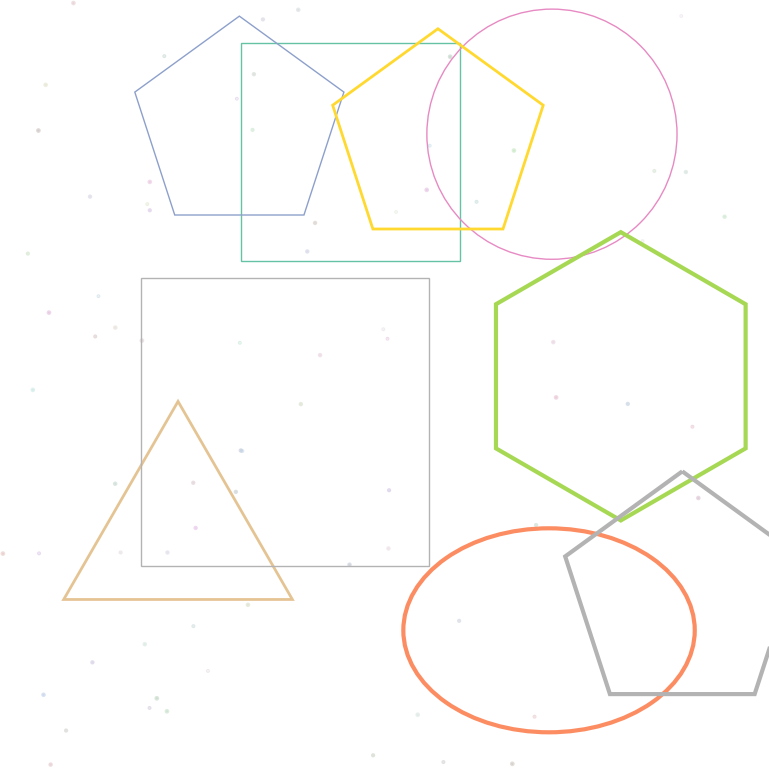[{"shape": "square", "thickness": 0.5, "radius": 0.71, "center": [0.455, 0.803]}, {"shape": "oval", "thickness": 1.5, "radius": 0.95, "center": [0.713, 0.181]}, {"shape": "pentagon", "thickness": 0.5, "radius": 0.71, "center": [0.311, 0.836]}, {"shape": "circle", "thickness": 0.5, "radius": 0.81, "center": [0.717, 0.826]}, {"shape": "hexagon", "thickness": 1.5, "radius": 0.94, "center": [0.806, 0.511]}, {"shape": "pentagon", "thickness": 1, "radius": 0.72, "center": [0.569, 0.819]}, {"shape": "triangle", "thickness": 1, "radius": 0.86, "center": [0.231, 0.307]}, {"shape": "pentagon", "thickness": 1.5, "radius": 0.8, "center": [0.886, 0.228]}, {"shape": "square", "thickness": 0.5, "radius": 0.94, "center": [0.37, 0.452]}]